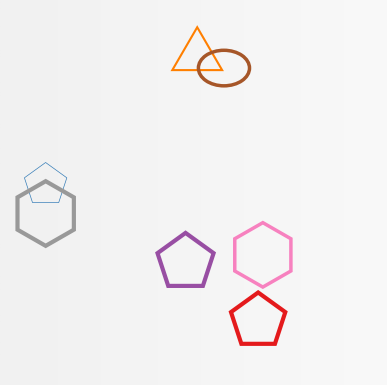[{"shape": "pentagon", "thickness": 3, "radius": 0.37, "center": [0.666, 0.167]}, {"shape": "pentagon", "thickness": 0.5, "radius": 0.29, "center": [0.118, 0.52]}, {"shape": "pentagon", "thickness": 3, "radius": 0.38, "center": [0.479, 0.319]}, {"shape": "triangle", "thickness": 1.5, "radius": 0.37, "center": [0.509, 0.855]}, {"shape": "oval", "thickness": 2.5, "radius": 0.33, "center": [0.578, 0.823]}, {"shape": "hexagon", "thickness": 2.5, "radius": 0.42, "center": [0.678, 0.338]}, {"shape": "hexagon", "thickness": 3, "radius": 0.42, "center": [0.118, 0.445]}]